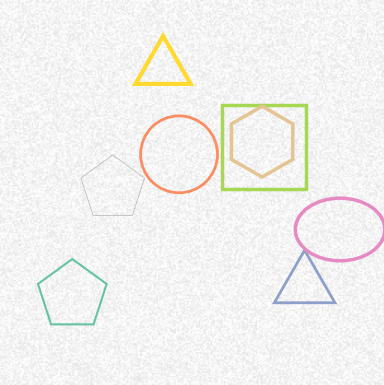[{"shape": "pentagon", "thickness": 1.5, "radius": 0.47, "center": [0.188, 0.233]}, {"shape": "circle", "thickness": 2, "radius": 0.5, "center": [0.465, 0.599]}, {"shape": "triangle", "thickness": 2, "radius": 0.45, "center": [0.791, 0.259]}, {"shape": "oval", "thickness": 2.5, "radius": 0.58, "center": [0.883, 0.404]}, {"shape": "square", "thickness": 2.5, "radius": 0.55, "center": [0.686, 0.619]}, {"shape": "triangle", "thickness": 3, "radius": 0.41, "center": [0.423, 0.823]}, {"shape": "hexagon", "thickness": 2.5, "radius": 0.46, "center": [0.681, 0.632]}, {"shape": "pentagon", "thickness": 0.5, "radius": 0.43, "center": [0.293, 0.511]}]